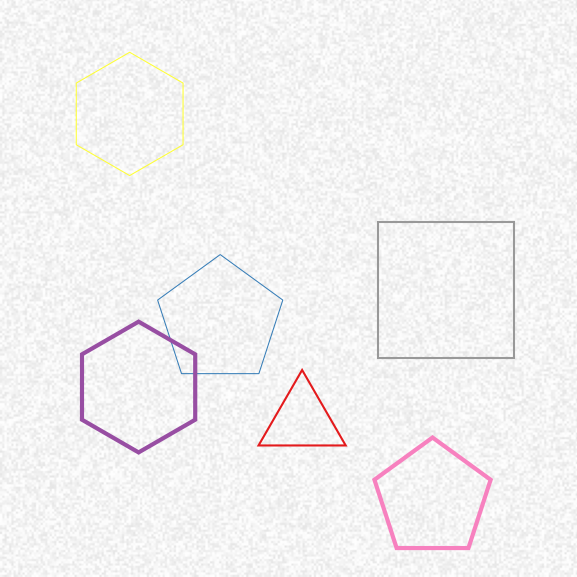[{"shape": "triangle", "thickness": 1, "radius": 0.44, "center": [0.523, 0.271]}, {"shape": "pentagon", "thickness": 0.5, "radius": 0.57, "center": [0.381, 0.444]}, {"shape": "hexagon", "thickness": 2, "radius": 0.57, "center": [0.24, 0.329]}, {"shape": "hexagon", "thickness": 0.5, "radius": 0.53, "center": [0.225, 0.802]}, {"shape": "pentagon", "thickness": 2, "radius": 0.53, "center": [0.749, 0.136]}, {"shape": "square", "thickness": 1, "radius": 0.59, "center": [0.772, 0.496]}]